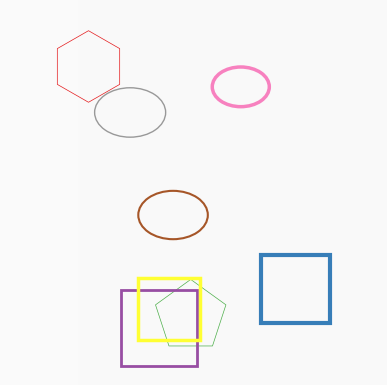[{"shape": "hexagon", "thickness": 0.5, "radius": 0.46, "center": [0.228, 0.827]}, {"shape": "square", "thickness": 3, "radius": 0.45, "center": [0.762, 0.25]}, {"shape": "pentagon", "thickness": 0.5, "radius": 0.48, "center": [0.492, 0.179]}, {"shape": "square", "thickness": 2, "radius": 0.49, "center": [0.41, 0.149]}, {"shape": "square", "thickness": 2.5, "radius": 0.4, "center": [0.436, 0.197]}, {"shape": "oval", "thickness": 1.5, "radius": 0.45, "center": [0.447, 0.442]}, {"shape": "oval", "thickness": 2.5, "radius": 0.37, "center": [0.621, 0.774]}, {"shape": "oval", "thickness": 1, "radius": 0.46, "center": [0.336, 0.708]}]